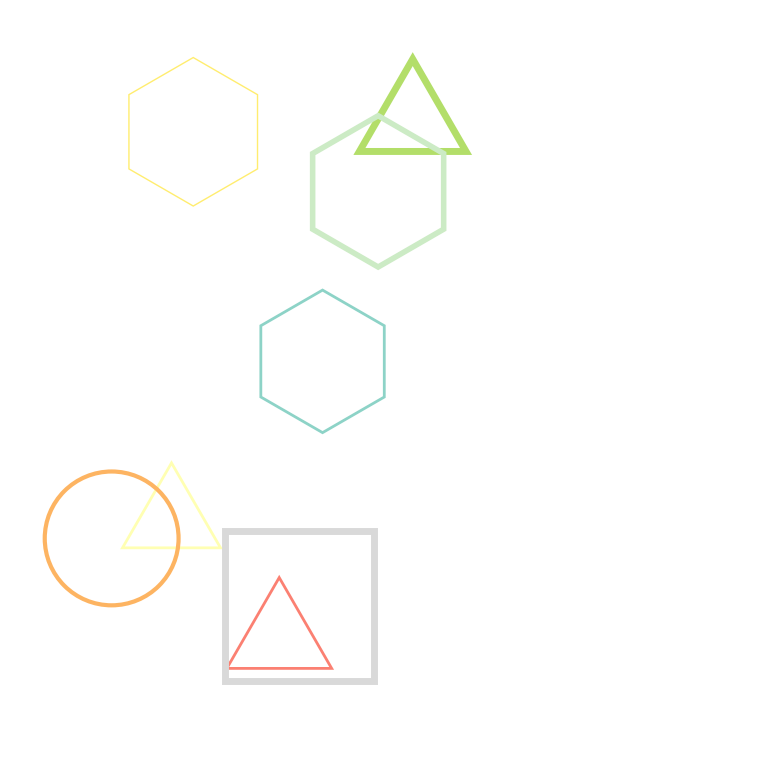[{"shape": "hexagon", "thickness": 1, "radius": 0.46, "center": [0.419, 0.531]}, {"shape": "triangle", "thickness": 1, "radius": 0.37, "center": [0.223, 0.325]}, {"shape": "triangle", "thickness": 1, "radius": 0.39, "center": [0.363, 0.171]}, {"shape": "circle", "thickness": 1.5, "radius": 0.43, "center": [0.145, 0.301]}, {"shape": "triangle", "thickness": 2.5, "radius": 0.4, "center": [0.536, 0.843]}, {"shape": "square", "thickness": 2.5, "radius": 0.48, "center": [0.389, 0.213]}, {"shape": "hexagon", "thickness": 2, "radius": 0.49, "center": [0.491, 0.751]}, {"shape": "hexagon", "thickness": 0.5, "radius": 0.48, "center": [0.251, 0.829]}]